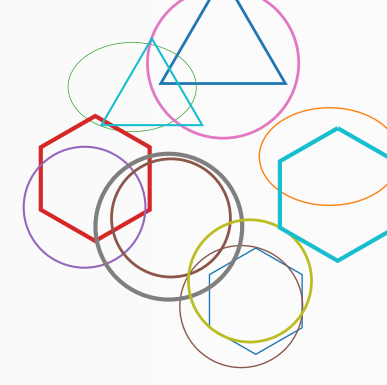[{"shape": "hexagon", "thickness": 1, "radius": 0.69, "center": [0.66, 0.218]}, {"shape": "triangle", "thickness": 2, "radius": 0.93, "center": [0.576, 0.876]}, {"shape": "oval", "thickness": 1, "radius": 0.91, "center": [0.85, 0.593]}, {"shape": "oval", "thickness": 0.5, "radius": 0.83, "center": [0.341, 0.774]}, {"shape": "hexagon", "thickness": 3, "radius": 0.81, "center": [0.246, 0.536]}, {"shape": "circle", "thickness": 1.5, "radius": 0.79, "center": [0.218, 0.462]}, {"shape": "circle", "thickness": 2, "radius": 0.77, "center": [0.441, 0.434]}, {"shape": "circle", "thickness": 1, "radius": 0.79, "center": [0.623, 0.204]}, {"shape": "circle", "thickness": 2, "radius": 0.98, "center": [0.576, 0.836]}, {"shape": "circle", "thickness": 3, "radius": 0.95, "center": [0.436, 0.411]}, {"shape": "circle", "thickness": 2, "radius": 0.79, "center": [0.645, 0.27]}, {"shape": "hexagon", "thickness": 3, "radius": 0.86, "center": [0.872, 0.495]}, {"shape": "triangle", "thickness": 1.5, "radius": 0.75, "center": [0.392, 0.75]}]